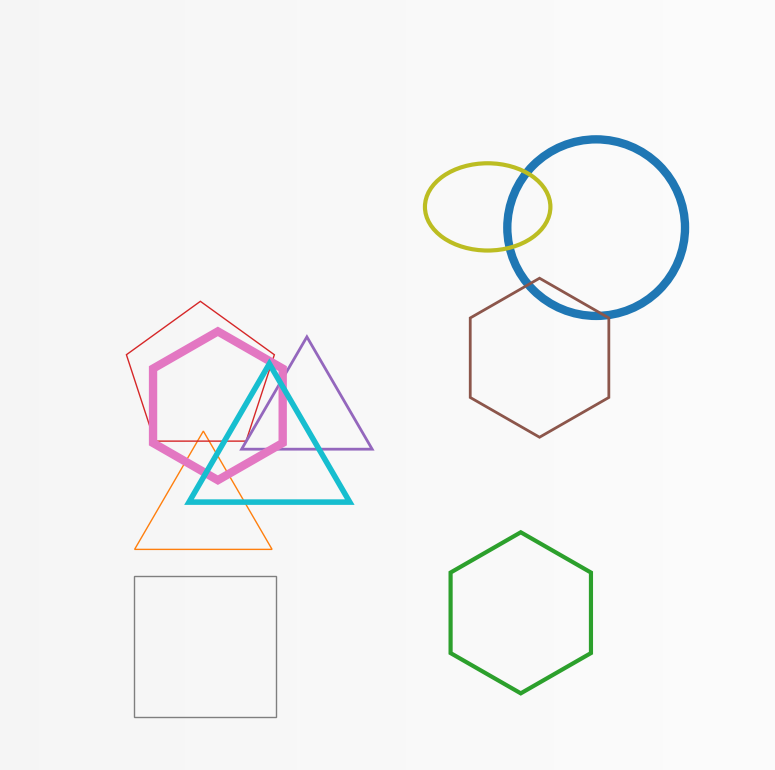[{"shape": "circle", "thickness": 3, "radius": 0.57, "center": [0.769, 0.704]}, {"shape": "triangle", "thickness": 0.5, "radius": 0.51, "center": [0.262, 0.338]}, {"shape": "hexagon", "thickness": 1.5, "radius": 0.52, "center": [0.672, 0.204]}, {"shape": "pentagon", "thickness": 0.5, "radius": 0.5, "center": [0.259, 0.508]}, {"shape": "triangle", "thickness": 1, "radius": 0.49, "center": [0.396, 0.465]}, {"shape": "hexagon", "thickness": 1, "radius": 0.52, "center": [0.696, 0.535]}, {"shape": "hexagon", "thickness": 3, "radius": 0.48, "center": [0.281, 0.473]}, {"shape": "square", "thickness": 0.5, "radius": 0.46, "center": [0.265, 0.161]}, {"shape": "oval", "thickness": 1.5, "radius": 0.4, "center": [0.629, 0.731]}, {"shape": "triangle", "thickness": 2, "radius": 0.6, "center": [0.348, 0.408]}]